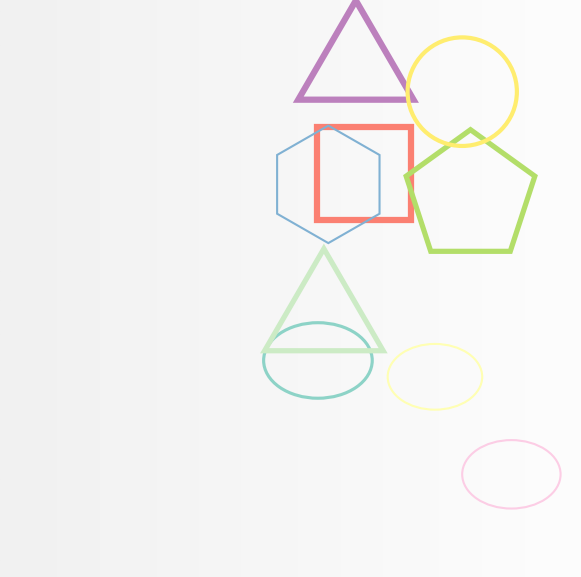[{"shape": "oval", "thickness": 1.5, "radius": 0.47, "center": [0.547, 0.375]}, {"shape": "oval", "thickness": 1, "radius": 0.41, "center": [0.748, 0.347]}, {"shape": "square", "thickness": 3, "radius": 0.4, "center": [0.626, 0.698]}, {"shape": "hexagon", "thickness": 1, "radius": 0.51, "center": [0.565, 0.68]}, {"shape": "pentagon", "thickness": 2.5, "radius": 0.58, "center": [0.809, 0.658]}, {"shape": "oval", "thickness": 1, "radius": 0.42, "center": [0.88, 0.178]}, {"shape": "triangle", "thickness": 3, "radius": 0.57, "center": [0.612, 0.884]}, {"shape": "triangle", "thickness": 2.5, "radius": 0.59, "center": [0.557, 0.451]}, {"shape": "circle", "thickness": 2, "radius": 0.47, "center": [0.795, 0.84]}]